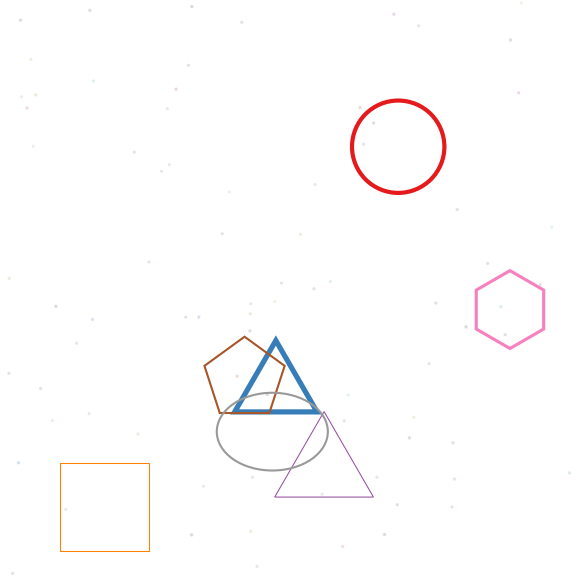[{"shape": "circle", "thickness": 2, "radius": 0.4, "center": [0.69, 0.745]}, {"shape": "triangle", "thickness": 2.5, "radius": 0.41, "center": [0.478, 0.327]}, {"shape": "triangle", "thickness": 0.5, "radius": 0.49, "center": [0.561, 0.188]}, {"shape": "square", "thickness": 0.5, "radius": 0.38, "center": [0.181, 0.121]}, {"shape": "pentagon", "thickness": 1, "radius": 0.37, "center": [0.423, 0.343]}, {"shape": "hexagon", "thickness": 1.5, "radius": 0.34, "center": [0.883, 0.463]}, {"shape": "oval", "thickness": 1, "radius": 0.48, "center": [0.472, 0.252]}]